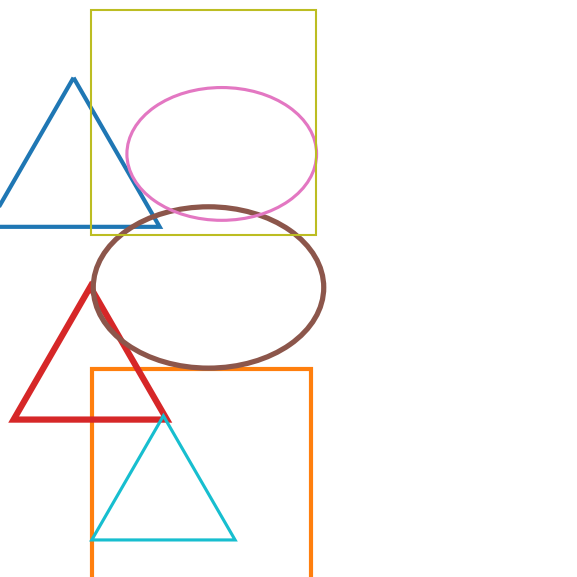[{"shape": "triangle", "thickness": 2, "radius": 0.86, "center": [0.127, 0.692]}, {"shape": "square", "thickness": 2, "radius": 0.95, "center": [0.349, 0.17]}, {"shape": "triangle", "thickness": 3, "radius": 0.77, "center": [0.156, 0.349]}, {"shape": "oval", "thickness": 2.5, "radius": 1.0, "center": [0.361, 0.501]}, {"shape": "oval", "thickness": 1.5, "radius": 0.82, "center": [0.384, 0.733]}, {"shape": "square", "thickness": 1, "radius": 0.98, "center": [0.352, 0.787]}, {"shape": "triangle", "thickness": 1.5, "radius": 0.72, "center": [0.283, 0.136]}]